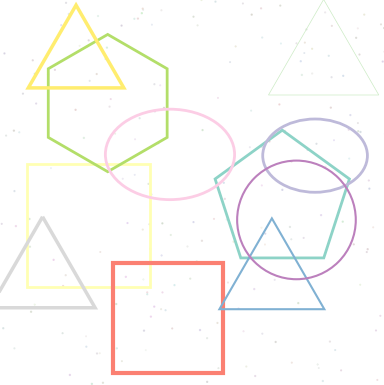[{"shape": "pentagon", "thickness": 2, "radius": 0.92, "center": [0.733, 0.478]}, {"shape": "square", "thickness": 2, "radius": 0.8, "center": [0.23, 0.415]}, {"shape": "oval", "thickness": 2, "radius": 0.68, "center": [0.818, 0.596]}, {"shape": "square", "thickness": 3, "radius": 0.72, "center": [0.436, 0.174]}, {"shape": "triangle", "thickness": 1.5, "radius": 0.79, "center": [0.706, 0.276]}, {"shape": "hexagon", "thickness": 2, "radius": 0.89, "center": [0.28, 0.732]}, {"shape": "oval", "thickness": 2, "radius": 0.84, "center": [0.442, 0.599]}, {"shape": "triangle", "thickness": 2.5, "radius": 0.79, "center": [0.111, 0.279]}, {"shape": "circle", "thickness": 1.5, "radius": 0.77, "center": [0.77, 0.429]}, {"shape": "triangle", "thickness": 0.5, "radius": 0.83, "center": [0.841, 0.836]}, {"shape": "triangle", "thickness": 2.5, "radius": 0.72, "center": [0.198, 0.843]}]